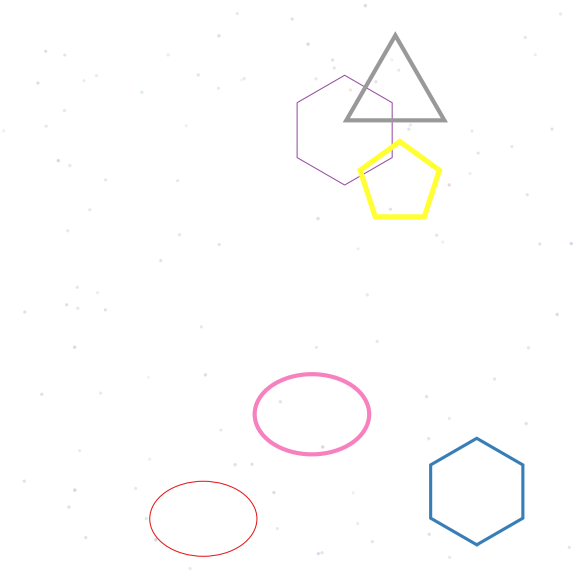[{"shape": "oval", "thickness": 0.5, "radius": 0.46, "center": [0.352, 0.101]}, {"shape": "hexagon", "thickness": 1.5, "radius": 0.46, "center": [0.826, 0.148]}, {"shape": "hexagon", "thickness": 0.5, "radius": 0.48, "center": [0.597, 0.774]}, {"shape": "pentagon", "thickness": 2.5, "radius": 0.36, "center": [0.692, 0.682]}, {"shape": "oval", "thickness": 2, "radius": 0.5, "center": [0.54, 0.282]}, {"shape": "triangle", "thickness": 2, "radius": 0.49, "center": [0.685, 0.84]}]